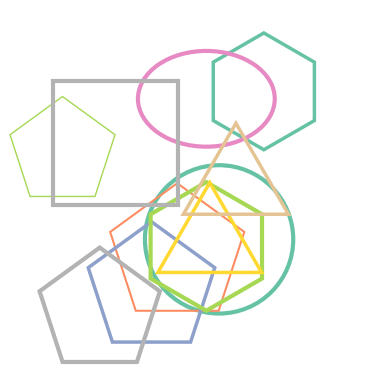[{"shape": "hexagon", "thickness": 2.5, "radius": 0.76, "center": [0.685, 0.763]}, {"shape": "circle", "thickness": 3, "radius": 0.96, "center": [0.569, 0.378]}, {"shape": "pentagon", "thickness": 1.5, "radius": 0.92, "center": [0.46, 0.341]}, {"shape": "pentagon", "thickness": 2.5, "radius": 0.86, "center": [0.393, 0.251]}, {"shape": "oval", "thickness": 3, "radius": 0.89, "center": [0.536, 0.743]}, {"shape": "hexagon", "thickness": 3, "radius": 0.84, "center": [0.536, 0.36]}, {"shape": "pentagon", "thickness": 1, "radius": 0.72, "center": [0.162, 0.606]}, {"shape": "triangle", "thickness": 2.5, "radius": 0.78, "center": [0.545, 0.37]}, {"shape": "triangle", "thickness": 2.5, "radius": 0.79, "center": [0.613, 0.522]}, {"shape": "square", "thickness": 3, "radius": 0.81, "center": [0.3, 0.629]}, {"shape": "pentagon", "thickness": 3, "radius": 0.82, "center": [0.259, 0.193]}]